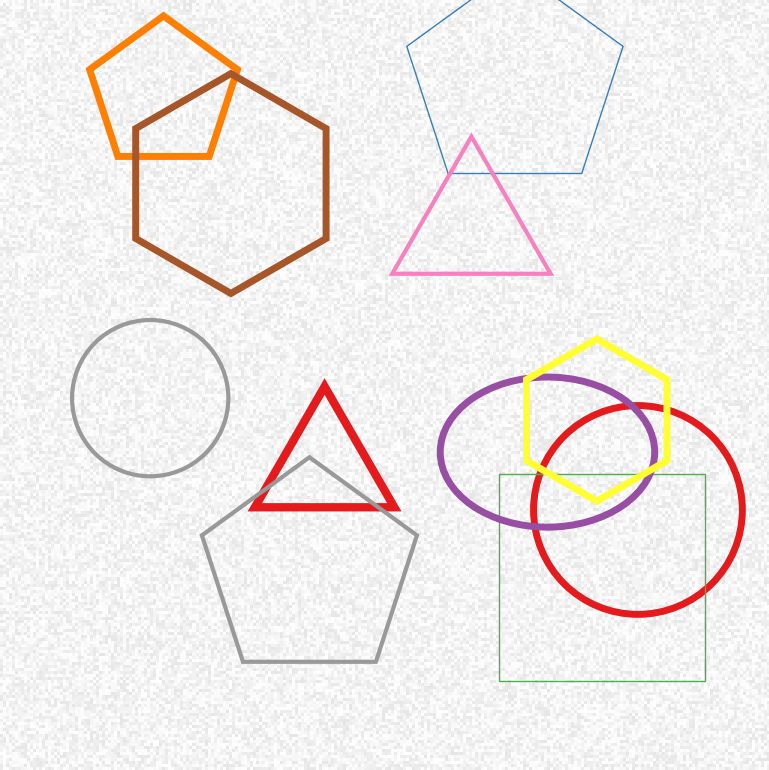[{"shape": "triangle", "thickness": 3, "radius": 0.52, "center": [0.422, 0.393]}, {"shape": "circle", "thickness": 2.5, "radius": 0.68, "center": [0.829, 0.338]}, {"shape": "pentagon", "thickness": 0.5, "radius": 0.74, "center": [0.669, 0.894]}, {"shape": "square", "thickness": 0.5, "radius": 0.67, "center": [0.782, 0.25]}, {"shape": "oval", "thickness": 2.5, "radius": 0.7, "center": [0.711, 0.413]}, {"shape": "pentagon", "thickness": 2.5, "radius": 0.5, "center": [0.212, 0.878]}, {"shape": "hexagon", "thickness": 2.5, "radius": 0.53, "center": [0.775, 0.454]}, {"shape": "hexagon", "thickness": 2.5, "radius": 0.71, "center": [0.3, 0.762]}, {"shape": "triangle", "thickness": 1.5, "radius": 0.59, "center": [0.612, 0.704]}, {"shape": "pentagon", "thickness": 1.5, "radius": 0.73, "center": [0.402, 0.259]}, {"shape": "circle", "thickness": 1.5, "radius": 0.51, "center": [0.195, 0.483]}]